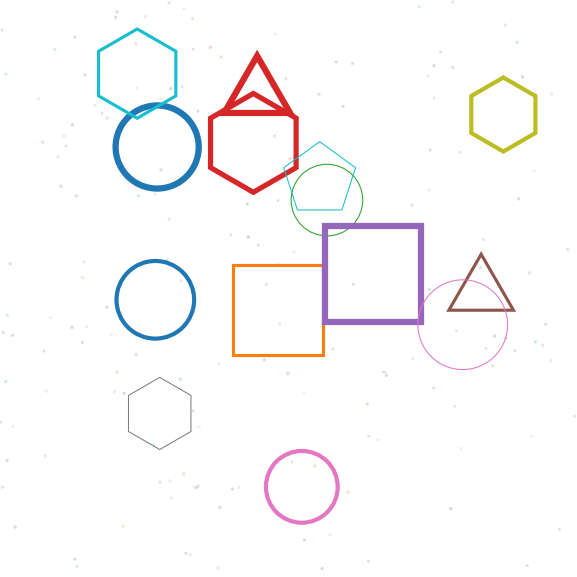[{"shape": "circle", "thickness": 3, "radius": 0.36, "center": [0.272, 0.745]}, {"shape": "circle", "thickness": 2, "radius": 0.34, "center": [0.269, 0.48]}, {"shape": "square", "thickness": 1.5, "radius": 0.39, "center": [0.481, 0.463]}, {"shape": "circle", "thickness": 0.5, "radius": 0.31, "center": [0.566, 0.653]}, {"shape": "hexagon", "thickness": 2.5, "radius": 0.43, "center": [0.439, 0.752]}, {"shape": "triangle", "thickness": 3, "radius": 0.33, "center": [0.445, 0.836]}, {"shape": "square", "thickness": 3, "radius": 0.41, "center": [0.646, 0.525]}, {"shape": "triangle", "thickness": 1.5, "radius": 0.32, "center": [0.833, 0.494]}, {"shape": "circle", "thickness": 2, "radius": 0.31, "center": [0.523, 0.156]}, {"shape": "circle", "thickness": 0.5, "radius": 0.39, "center": [0.801, 0.437]}, {"shape": "hexagon", "thickness": 0.5, "radius": 0.31, "center": [0.277, 0.283]}, {"shape": "hexagon", "thickness": 2, "radius": 0.32, "center": [0.872, 0.801]}, {"shape": "pentagon", "thickness": 0.5, "radius": 0.33, "center": [0.554, 0.688]}, {"shape": "hexagon", "thickness": 1.5, "radius": 0.39, "center": [0.238, 0.872]}]